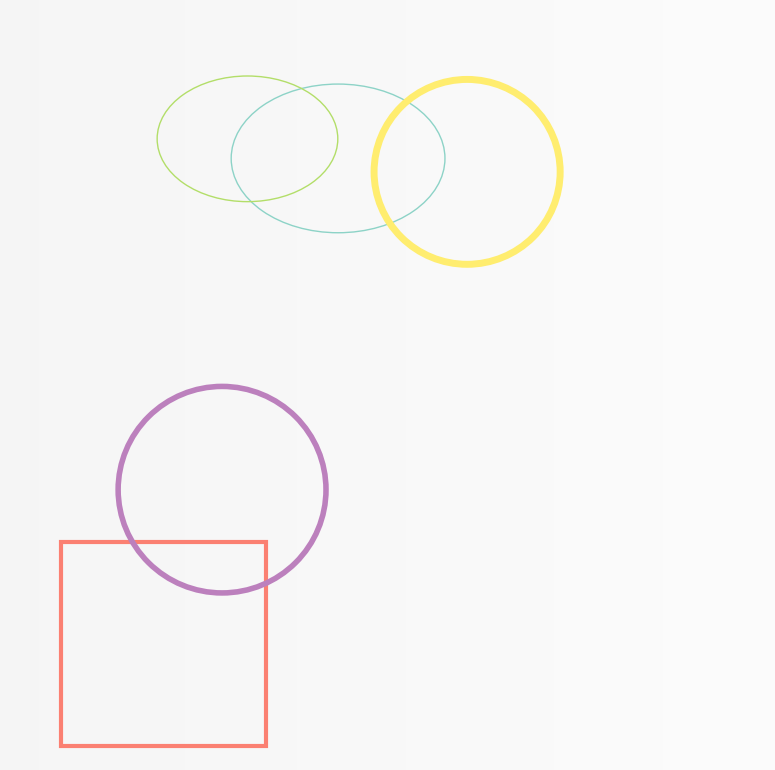[{"shape": "oval", "thickness": 0.5, "radius": 0.69, "center": [0.436, 0.794]}, {"shape": "square", "thickness": 1.5, "radius": 0.66, "center": [0.211, 0.163]}, {"shape": "oval", "thickness": 0.5, "radius": 0.58, "center": [0.319, 0.82]}, {"shape": "circle", "thickness": 2, "radius": 0.67, "center": [0.287, 0.364]}, {"shape": "circle", "thickness": 2.5, "radius": 0.6, "center": [0.603, 0.777]}]